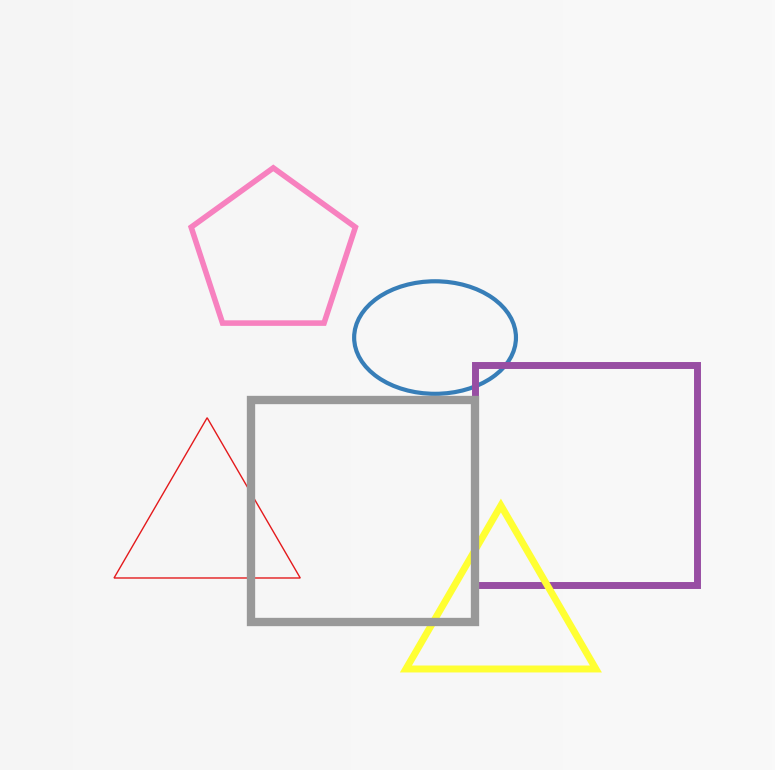[{"shape": "triangle", "thickness": 0.5, "radius": 0.69, "center": [0.267, 0.319]}, {"shape": "oval", "thickness": 1.5, "radius": 0.52, "center": [0.561, 0.562]}, {"shape": "square", "thickness": 2.5, "radius": 0.72, "center": [0.757, 0.383]}, {"shape": "triangle", "thickness": 2.5, "radius": 0.71, "center": [0.646, 0.202]}, {"shape": "pentagon", "thickness": 2, "radius": 0.56, "center": [0.353, 0.671]}, {"shape": "square", "thickness": 3, "radius": 0.72, "center": [0.468, 0.337]}]